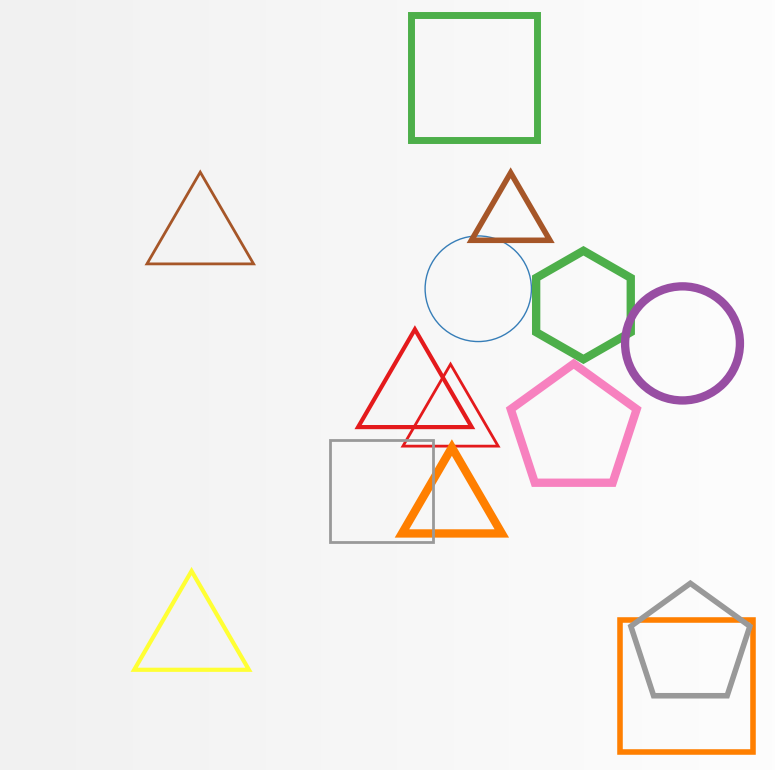[{"shape": "triangle", "thickness": 1.5, "radius": 0.42, "center": [0.535, 0.488]}, {"shape": "triangle", "thickness": 1, "radius": 0.35, "center": [0.581, 0.456]}, {"shape": "circle", "thickness": 0.5, "radius": 0.34, "center": [0.617, 0.625]}, {"shape": "hexagon", "thickness": 3, "radius": 0.35, "center": [0.753, 0.604]}, {"shape": "square", "thickness": 2.5, "radius": 0.41, "center": [0.611, 0.9]}, {"shape": "circle", "thickness": 3, "radius": 0.37, "center": [0.881, 0.554]}, {"shape": "triangle", "thickness": 3, "radius": 0.37, "center": [0.583, 0.344]}, {"shape": "square", "thickness": 2, "radius": 0.43, "center": [0.886, 0.109]}, {"shape": "triangle", "thickness": 1.5, "radius": 0.43, "center": [0.247, 0.173]}, {"shape": "triangle", "thickness": 2, "radius": 0.29, "center": [0.659, 0.717]}, {"shape": "triangle", "thickness": 1, "radius": 0.4, "center": [0.258, 0.697]}, {"shape": "pentagon", "thickness": 3, "radius": 0.43, "center": [0.74, 0.442]}, {"shape": "square", "thickness": 1, "radius": 0.33, "center": [0.492, 0.363]}, {"shape": "pentagon", "thickness": 2, "radius": 0.4, "center": [0.891, 0.162]}]